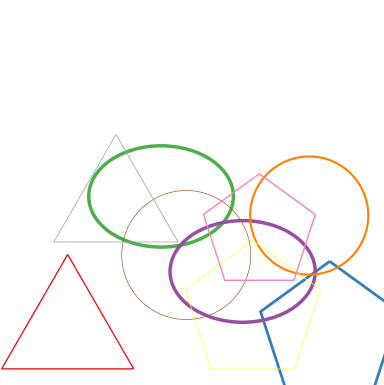[{"shape": "triangle", "thickness": 1, "radius": 0.99, "center": [0.176, 0.141]}, {"shape": "pentagon", "thickness": 2, "radius": 0.94, "center": [0.856, 0.132]}, {"shape": "oval", "thickness": 2.5, "radius": 0.94, "center": [0.418, 0.49]}, {"shape": "oval", "thickness": 2.5, "radius": 0.94, "center": [0.63, 0.295]}, {"shape": "circle", "thickness": 1.5, "radius": 0.77, "center": [0.803, 0.44]}, {"shape": "pentagon", "thickness": 0.5, "radius": 0.92, "center": [0.657, 0.191]}, {"shape": "circle", "thickness": 0.5, "radius": 0.84, "center": [0.484, 0.338]}, {"shape": "pentagon", "thickness": 1, "radius": 0.76, "center": [0.674, 0.396]}, {"shape": "triangle", "thickness": 0.5, "radius": 0.93, "center": [0.301, 0.465]}]